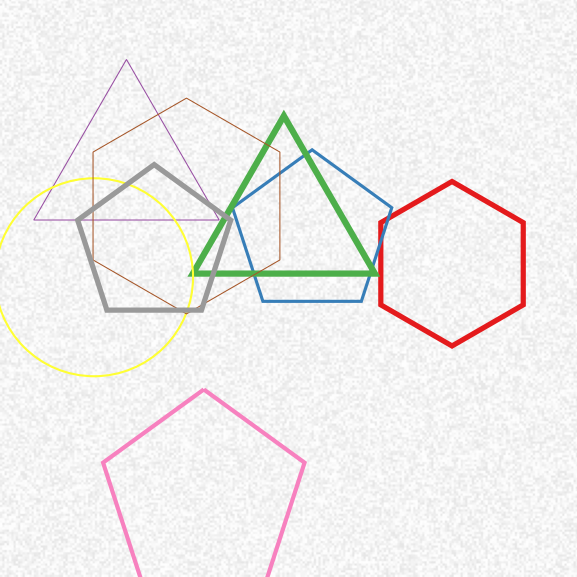[{"shape": "hexagon", "thickness": 2.5, "radius": 0.71, "center": [0.783, 0.542]}, {"shape": "pentagon", "thickness": 1.5, "radius": 0.73, "center": [0.54, 0.595]}, {"shape": "triangle", "thickness": 3, "radius": 0.91, "center": [0.492, 0.616]}, {"shape": "triangle", "thickness": 0.5, "radius": 0.93, "center": [0.219, 0.711]}, {"shape": "circle", "thickness": 1, "radius": 0.86, "center": [0.163, 0.519]}, {"shape": "hexagon", "thickness": 0.5, "radius": 0.93, "center": [0.323, 0.642]}, {"shape": "pentagon", "thickness": 2, "radius": 0.92, "center": [0.353, 0.141]}, {"shape": "pentagon", "thickness": 2.5, "radius": 0.7, "center": [0.267, 0.575]}]